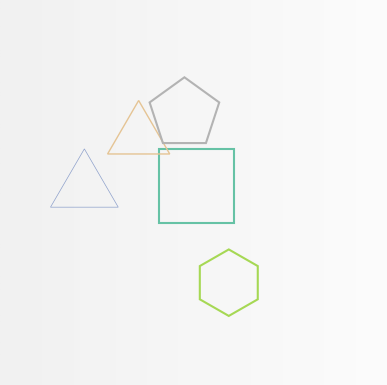[{"shape": "square", "thickness": 1.5, "radius": 0.48, "center": [0.507, 0.517]}, {"shape": "triangle", "thickness": 0.5, "radius": 0.5, "center": [0.218, 0.512]}, {"shape": "hexagon", "thickness": 1.5, "radius": 0.43, "center": [0.59, 0.266]}, {"shape": "triangle", "thickness": 1, "radius": 0.46, "center": [0.358, 0.646]}, {"shape": "pentagon", "thickness": 1.5, "radius": 0.47, "center": [0.476, 0.705]}]